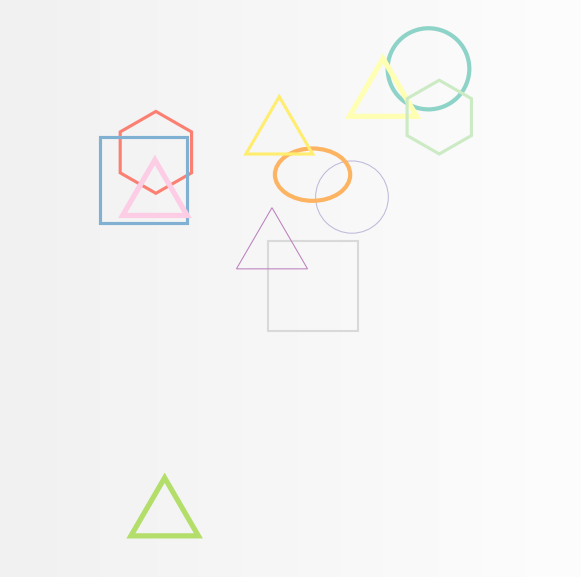[{"shape": "circle", "thickness": 2, "radius": 0.35, "center": [0.737, 0.88]}, {"shape": "triangle", "thickness": 2.5, "radius": 0.33, "center": [0.659, 0.831]}, {"shape": "circle", "thickness": 0.5, "radius": 0.31, "center": [0.606, 0.658]}, {"shape": "hexagon", "thickness": 1.5, "radius": 0.35, "center": [0.268, 0.735]}, {"shape": "square", "thickness": 1.5, "radius": 0.37, "center": [0.247, 0.688]}, {"shape": "oval", "thickness": 2, "radius": 0.32, "center": [0.538, 0.697]}, {"shape": "triangle", "thickness": 2.5, "radius": 0.34, "center": [0.283, 0.105]}, {"shape": "triangle", "thickness": 2.5, "radius": 0.32, "center": [0.266, 0.658]}, {"shape": "square", "thickness": 1, "radius": 0.39, "center": [0.539, 0.504]}, {"shape": "triangle", "thickness": 0.5, "radius": 0.35, "center": [0.468, 0.569]}, {"shape": "hexagon", "thickness": 1.5, "radius": 0.32, "center": [0.756, 0.796]}, {"shape": "triangle", "thickness": 1.5, "radius": 0.33, "center": [0.48, 0.766]}]